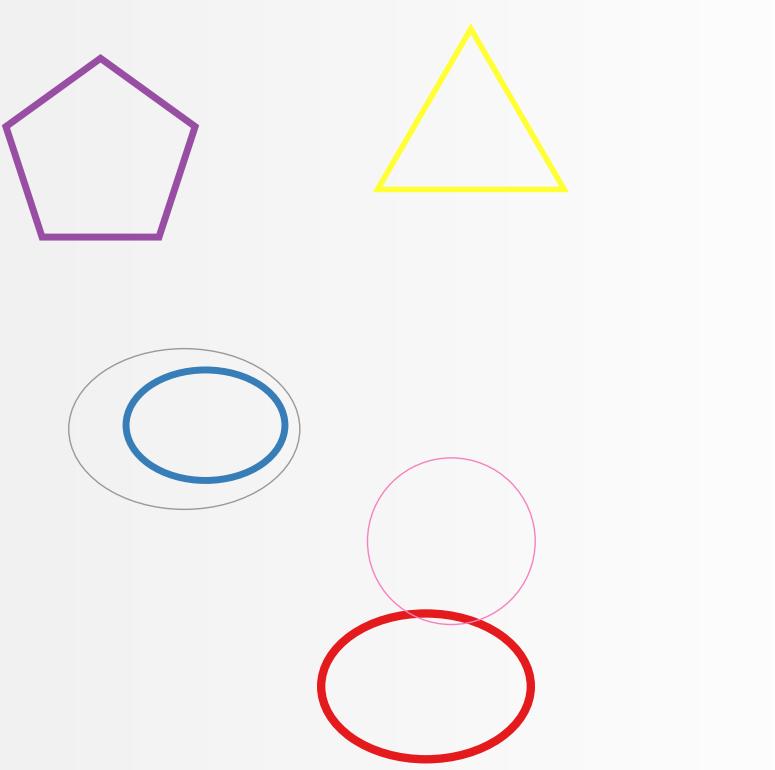[{"shape": "oval", "thickness": 3, "radius": 0.68, "center": [0.55, 0.109]}, {"shape": "oval", "thickness": 2.5, "radius": 0.51, "center": [0.265, 0.448]}, {"shape": "pentagon", "thickness": 2.5, "radius": 0.64, "center": [0.13, 0.796]}, {"shape": "triangle", "thickness": 2, "radius": 0.7, "center": [0.608, 0.823]}, {"shape": "circle", "thickness": 0.5, "radius": 0.54, "center": [0.582, 0.297]}, {"shape": "oval", "thickness": 0.5, "radius": 0.75, "center": [0.238, 0.443]}]